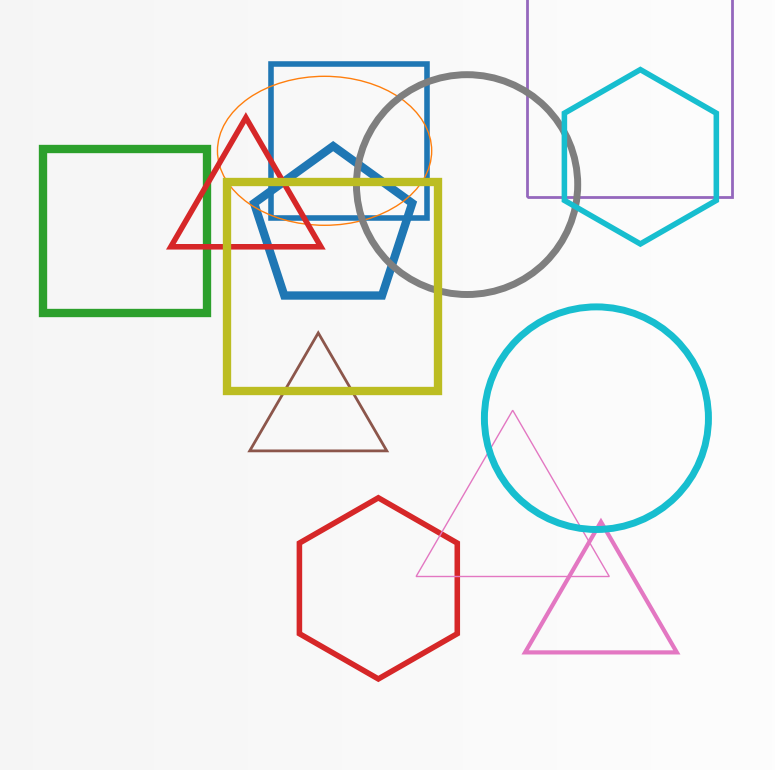[{"shape": "square", "thickness": 2, "radius": 0.5, "center": [0.451, 0.817]}, {"shape": "pentagon", "thickness": 3, "radius": 0.54, "center": [0.43, 0.703]}, {"shape": "oval", "thickness": 0.5, "radius": 0.69, "center": [0.419, 0.804]}, {"shape": "square", "thickness": 3, "radius": 0.53, "center": [0.161, 0.7]}, {"shape": "hexagon", "thickness": 2, "radius": 0.59, "center": [0.488, 0.236]}, {"shape": "triangle", "thickness": 2, "radius": 0.56, "center": [0.317, 0.735]}, {"shape": "square", "thickness": 1, "radius": 0.66, "center": [0.813, 0.876]}, {"shape": "triangle", "thickness": 1, "radius": 0.51, "center": [0.411, 0.466]}, {"shape": "triangle", "thickness": 1.5, "radius": 0.57, "center": [0.775, 0.209]}, {"shape": "triangle", "thickness": 0.5, "radius": 0.72, "center": [0.662, 0.323]}, {"shape": "circle", "thickness": 2.5, "radius": 0.71, "center": [0.603, 0.76]}, {"shape": "square", "thickness": 3, "radius": 0.68, "center": [0.429, 0.628]}, {"shape": "hexagon", "thickness": 2, "radius": 0.57, "center": [0.826, 0.796]}, {"shape": "circle", "thickness": 2.5, "radius": 0.72, "center": [0.77, 0.457]}]